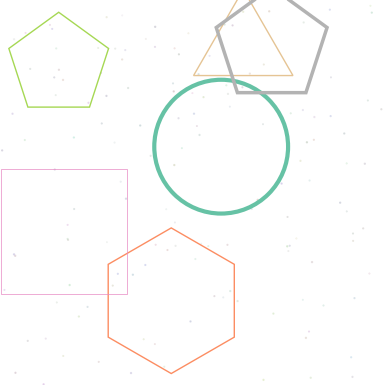[{"shape": "circle", "thickness": 3, "radius": 0.87, "center": [0.575, 0.619]}, {"shape": "hexagon", "thickness": 1, "radius": 0.95, "center": [0.445, 0.219]}, {"shape": "square", "thickness": 0.5, "radius": 0.82, "center": [0.166, 0.399]}, {"shape": "pentagon", "thickness": 1, "radius": 0.68, "center": [0.152, 0.832]}, {"shape": "triangle", "thickness": 1, "radius": 0.75, "center": [0.632, 0.878]}, {"shape": "pentagon", "thickness": 2.5, "radius": 0.76, "center": [0.706, 0.882]}]